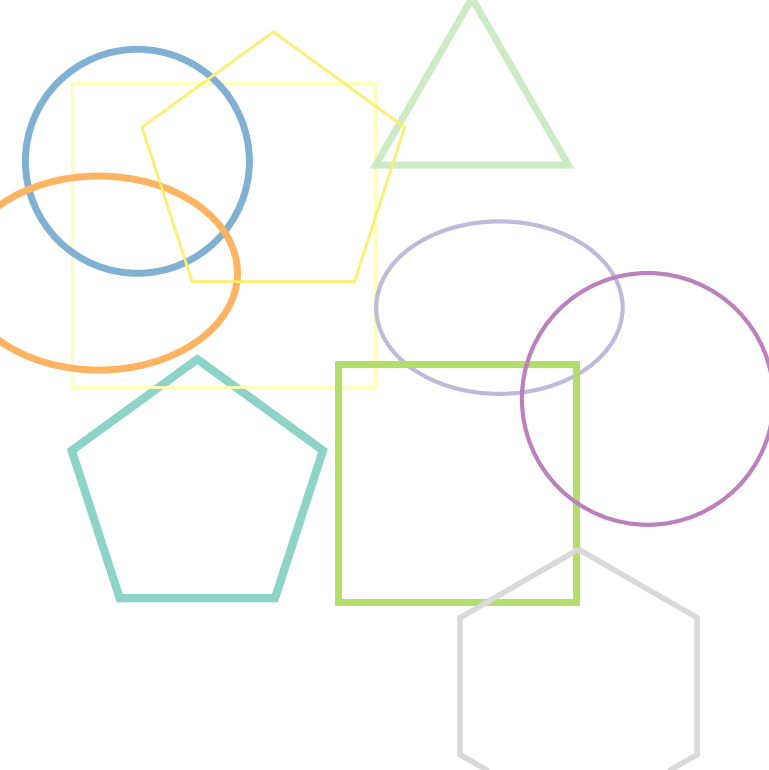[{"shape": "pentagon", "thickness": 3, "radius": 0.86, "center": [0.256, 0.362]}, {"shape": "square", "thickness": 1, "radius": 0.98, "center": [0.29, 0.695]}, {"shape": "oval", "thickness": 1.5, "radius": 0.8, "center": [0.649, 0.6]}, {"shape": "circle", "thickness": 2.5, "radius": 0.73, "center": [0.178, 0.791]}, {"shape": "oval", "thickness": 2.5, "radius": 0.9, "center": [0.128, 0.645]}, {"shape": "square", "thickness": 2.5, "radius": 0.77, "center": [0.594, 0.373]}, {"shape": "hexagon", "thickness": 2, "radius": 0.89, "center": [0.751, 0.109]}, {"shape": "circle", "thickness": 1.5, "radius": 0.82, "center": [0.841, 0.482]}, {"shape": "triangle", "thickness": 2.5, "radius": 0.72, "center": [0.613, 0.858]}, {"shape": "pentagon", "thickness": 1, "radius": 0.9, "center": [0.355, 0.779]}]